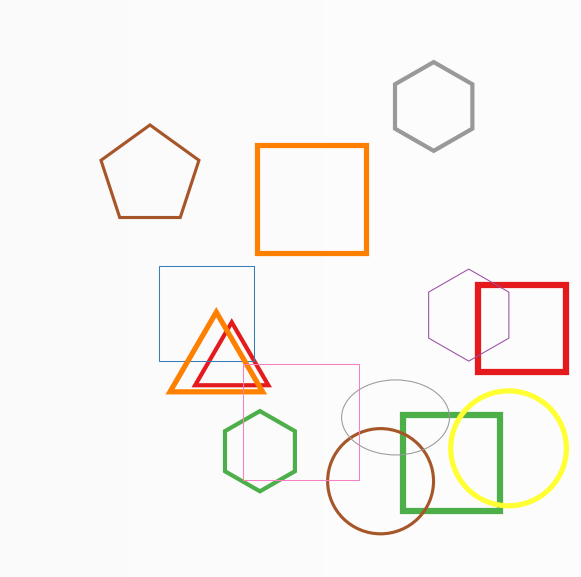[{"shape": "triangle", "thickness": 2, "radius": 0.36, "center": [0.399, 0.368]}, {"shape": "square", "thickness": 3, "radius": 0.38, "center": [0.898, 0.43]}, {"shape": "square", "thickness": 0.5, "radius": 0.41, "center": [0.355, 0.456]}, {"shape": "square", "thickness": 3, "radius": 0.42, "center": [0.778, 0.197]}, {"shape": "hexagon", "thickness": 2, "radius": 0.35, "center": [0.447, 0.218]}, {"shape": "hexagon", "thickness": 0.5, "radius": 0.4, "center": [0.806, 0.453]}, {"shape": "triangle", "thickness": 2.5, "radius": 0.46, "center": [0.372, 0.367]}, {"shape": "square", "thickness": 2.5, "radius": 0.47, "center": [0.536, 0.654]}, {"shape": "circle", "thickness": 2.5, "radius": 0.5, "center": [0.875, 0.223]}, {"shape": "pentagon", "thickness": 1.5, "radius": 0.44, "center": [0.258, 0.694]}, {"shape": "circle", "thickness": 1.5, "radius": 0.46, "center": [0.655, 0.166]}, {"shape": "square", "thickness": 0.5, "radius": 0.5, "center": [0.517, 0.268]}, {"shape": "hexagon", "thickness": 2, "radius": 0.38, "center": [0.746, 0.815]}, {"shape": "oval", "thickness": 0.5, "radius": 0.46, "center": [0.681, 0.276]}]